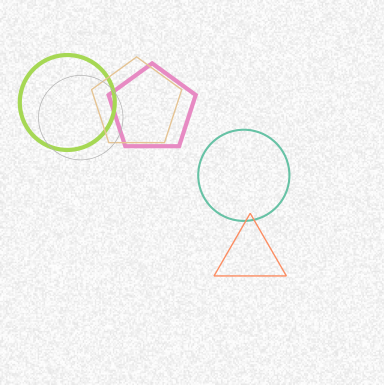[{"shape": "circle", "thickness": 1.5, "radius": 0.59, "center": [0.633, 0.545]}, {"shape": "triangle", "thickness": 1, "radius": 0.54, "center": [0.65, 0.337]}, {"shape": "pentagon", "thickness": 3, "radius": 0.59, "center": [0.395, 0.716]}, {"shape": "circle", "thickness": 3, "radius": 0.62, "center": [0.175, 0.734]}, {"shape": "pentagon", "thickness": 1, "radius": 0.62, "center": [0.355, 0.729]}, {"shape": "circle", "thickness": 0.5, "radius": 0.55, "center": [0.21, 0.694]}]